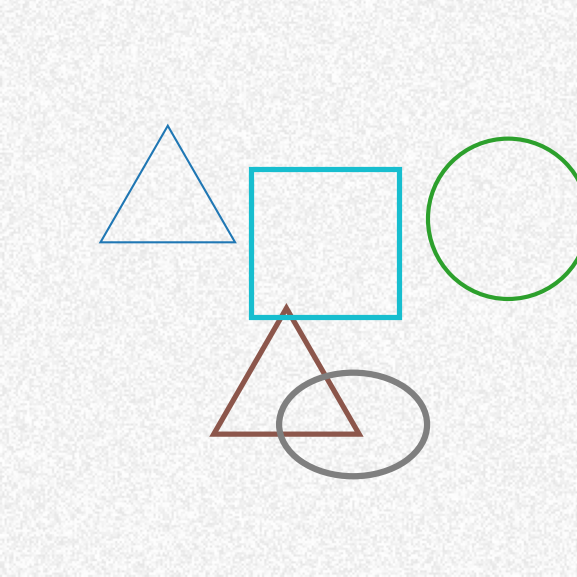[{"shape": "triangle", "thickness": 1, "radius": 0.67, "center": [0.291, 0.647]}, {"shape": "circle", "thickness": 2, "radius": 0.69, "center": [0.88, 0.62]}, {"shape": "triangle", "thickness": 2.5, "radius": 0.73, "center": [0.496, 0.32]}, {"shape": "oval", "thickness": 3, "radius": 0.64, "center": [0.611, 0.264]}, {"shape": "square", "thickness": 2.5, "radius": 0.64, "center": [0.563, 0.578]}]